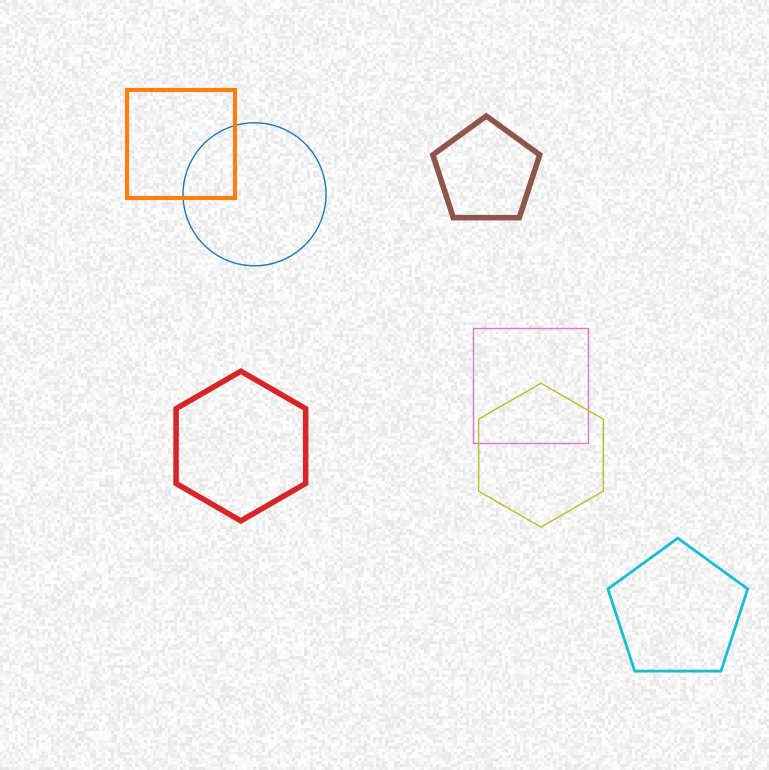[{"shape": "circle", "thickness": 0.5, "radius": 0.46, "center": [0.331, 0.748]}, {"shape": "square", "thickness": 1.5, "radius": 0.35, "center": [0.235, 0.814]}, {"shape": "hexagon", "thickness": 2, "radius": 0.49, "center": [0.313, 0.421]}, {"shape": "pentagon", "thickness": 2, "radius": 0.36, "center": [0.632, 0.776]}, {"shape": "square", "thickness": 0.5, "radius": 0.37, "center": [0.689, 0.5]}, {"shape": "hexagon", "thickness": 0.5, "radius": 0.47, "center": [0.703, 0.409]}, {"shape": "pentagon", "thickness": 1, "radius": 0.48, "center": [0.88, 0.206]}]